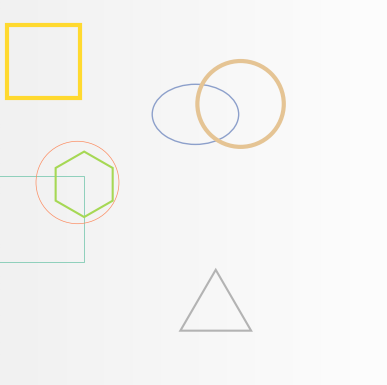[{"shape": "square", "thickness": 0.5, "radius": 0.56, "center": [0.104, 0.431]}, {"shape": "circle", "thickness": 0.5, "radius": 0.54, "center": [0.2, 0.526]}, {"shape": "oval", "thickness": 1, "radius": 0.56, "center": [0.504, 0.703]}, {"shape": "hexagon", "thickness": 1.5, "radius": 0.42, "center": [0.217, 0.521]}, {"shape": "square", "thickness": 3, "radius": 0.47, "center": [0.112, 0.841]}, {"shape": "circle", "thickness": 3, "radius": 0.56, "center": [0.621, 0.73]}, {"shape": "triangle", "thickness": 1.5, "radius": 0.53, "center": [0.557, 0.194]}]